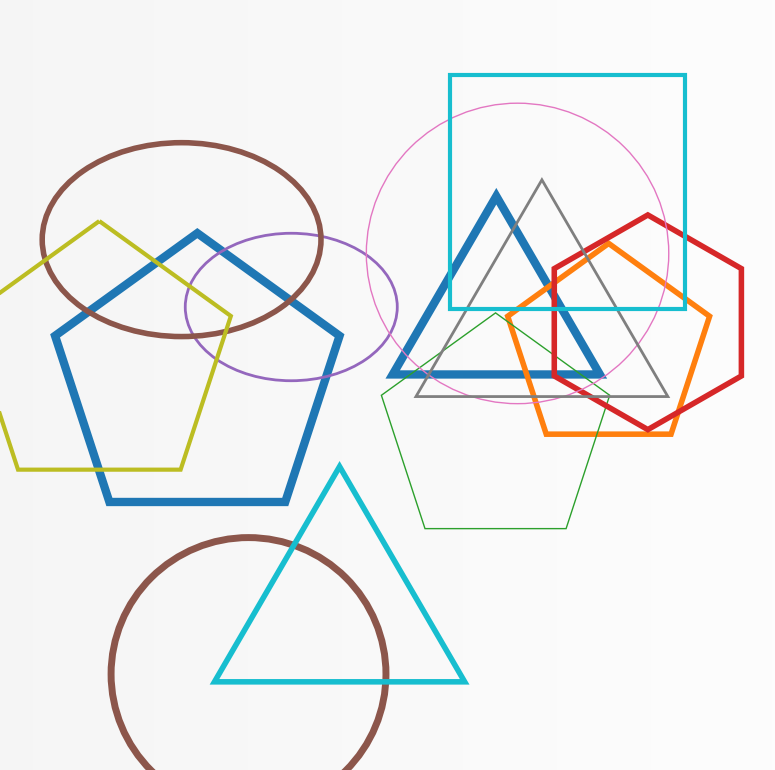[{"shape": "triangle", "thickness": 3, "radius": 0.77, "center": [0.64, 0.591]}, {"shape": "pentagon", "thickness": 3, "radius": 0.97, "center": [0.255, 0.504]}, {"shape": "pentagon", "thickness": 2, "radius": 0.68, "center": [0.785, 0.547]}, {"shape": "pentagon", "thickness": 0.5, "radius": 0.77, "center": [0.639, 0.439]}, {"shape": "hexagon", "thickness": 2, "radius": 0.7, "center": [0.836, 0.581]}, {"shape": "oval", "thickness": 1, "radius": 0.68, "center": [0.376, 0.601]}, {"shape": "oval", "thickness": 2, "radius": 0.9, "center": [0.234, 0.689]}, {"shape": "circle", "thickness": 2.5, "radius": 0.89, "center": [0.321, 0.124]}, {"shape": "circle", "thickness": 0.5, "radius": 0.98, "center": [0.668, 0.671]}, {"shape": "triangle", "thickness": 1, "radius": 0.94, "center": [0.699, 0.579]}, {"shape": "pentagon", "thickness": 1.5, "radius": 0.89, "center": [0.128, 0.534]}, {"shape": "triangle", "thickness": 2, "radius": 0.93, "center": [0.438, 0.208]}, {"shape": "square", "thickness": 1.5, "radius": 0.76, "center": [0.732, 0.751]}]